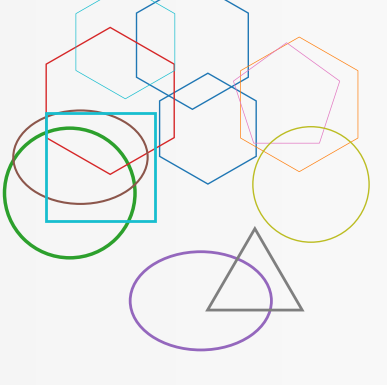[{"shape": "hexagon", "thickness": 1, "radius": 0.83, "center": [0.497, 0.883]}, {"shape": "hexagon", "thickness": 1, "radius": 0.72, "center": [0.537, 0.666]}, {"shape": "hexagon", "thickness": 0.5, "radius": 0.87, "center": [0.772, 0.729]}, {"shape": "circle", "thickness": 2.5, "radius": 0.84, "center": [0.18, 0.499]}, {"shape": "hexagon", "thickness": 1, "radius": 0.95, "center": [0.284, 0.738]}, {"shape": "oval", "thickness": 2, "radius": 0.91, "center": [0.518, 0.219]}, {"shape": "oval", "thickness": 1.5, "radius": 0.87, "center": [0.208, 0.592]}, {"shape": "pentagon", "thickness": 0.5, "radius": 0.72, "center": [0.74, 0.745]}, {"shape": "triangle", "thickness": 2, "radius": 0.7, "center": [0.658, 0.265]}, {"shape": "circle", "thickness": 1, "radius": 0.75, "center": [0.803, 0.521]}, {"shape": "hexagon", "thickness": 0.5, "radius": 0.74, "center": [0.323, 0.891]}, {"shape": "square", "thickness": 2, "radius": 0.7, "center": [0.26, 0.566]}]